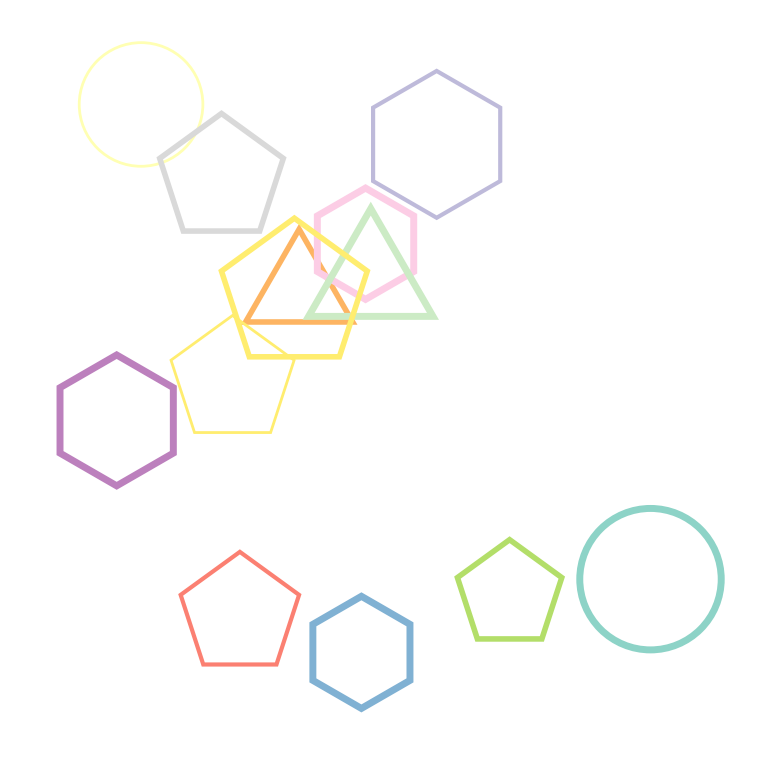[{"shape": "circle", "thickness": 2.5, "radius": 0.46, "center": [0.845, 0.248]}, {"shape": "circle", "thickness": 1, "radius": 0.4, "center": [0.183, 0.864]}, {"shape": "hexagon", "thickness": 1.5, "radius": 0.48, "center": [0.567, 0.813]}, {"shape": "pentagon", "thickness": 1.5, "radius": 0.4, "center": [0.312, 0.202]}, {"shape": "hexagon", "thickness": 2.5, "radius": 0.36, "center": [0.469, 0.153]}, {"shape": "triangle", "thickness": 2, "radius": 0.4, "center": [0.388, 0.622]}, {"shape": "pentagon", "thickness": 2, "radius": 0.36, "center": [0.662, 0.228]}, {"shape": "hexagon", "thickness": 2.5, "radius": 0.36, "center": [0.475, 0.683]}, {"shape": "pentagon", "thickness": 2, "radius": 0.42, "center": [0.288, 0.768]}, {"shape": "hexagon", "thickness": 2.5, "radius": 0.42, "center": [0.152, 0.454]}, {"shape": "triangle", "thickness": 2.5, "radius": 0.47, "center": [0.482, 0.636]}, {"shape": "pentagon", "thickness": 2, "radius": 0.5, "center": [0.382, 0.617]}, {"shape": "pentagon", "thickness": 1, "radius": 0.42, "center": [0.302, 0.506]}]